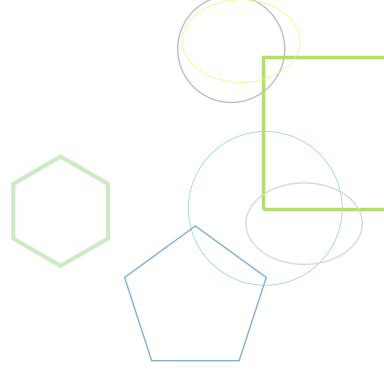[{"shape": "circle", "thickness": 0.5, "radius": 1.0, "center": [0.689, 0.459]}, {"shape": "circle", "thickness": 1, "radius": 0.7, "center": [0.601, 0.873]}, {"shape": "pentagon", "thickness": 1, "radius": 0.97, "center": [0.508, 0.22]}, {"shape": "square", "thickness": 2.5, "radius": 0.98, "center": [0.881, 0.654]}, {"shape": "oval", "thickness": 1, "radius": 0.76, "center": [0.79, 0.419]}, {"shape": "hexagon", "thickness": 3, "radius": 0.71, "center": [0.157, 0.451]}, {"shape": "oval", "thickness": 0.5, "radius": 0.77, "center": [0.626, 0.893]}]